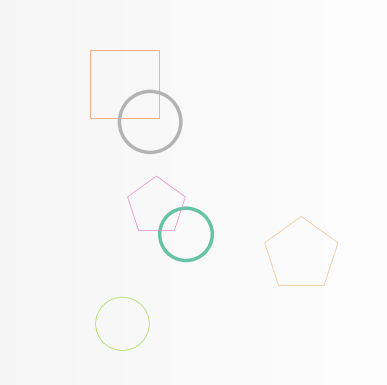[{"shape": "circle", "thickness": 2.5, "radius": 0.34, "center": [0.48, 0.391]}, {"shape": "square", "thickness": 0.5, "radius": 0.45, "center": [0.321, 0.782]}, {"shape": "pentagon", "thickness": 0.5, "radius": 0.39, "center": [0.404, 0.464]}, {"shape": "circle", "thickness": 0.5, "radius": 0.35, "center": [0.316, 0.159]}, {"shape": "pentagon", "thickness": 0.5, "radius": 0.5, "center": [0.778, 0.339]}, {"shape": "circle", "thickness": 2.5, "radius": 0.4, "center": [0.387, 0.683]}]